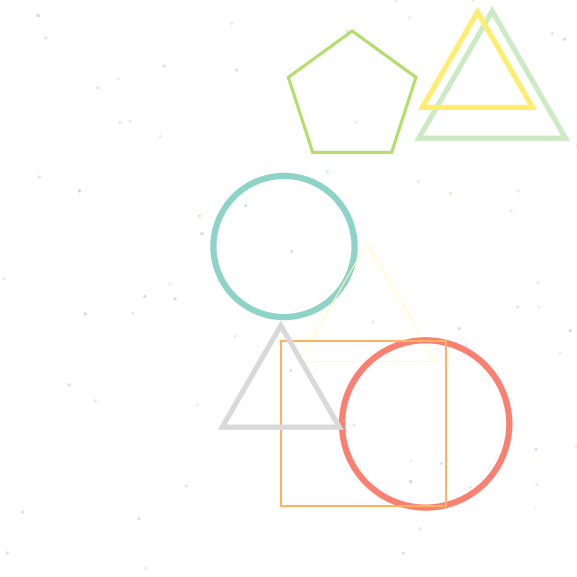[{"shape": "circle", "thickness": 3, "radius": 0.61, "center": [0.492, 0.572]}, {"shape": "triangle", "thickness": 0.5, "radius": 0.68, "center": [0.635, 0.441]}, {"shape": "circle", "thickness": 3, "radius": 0.72, "center": [0.737, 0.265]}, {"shape": "square", "thickness": 1, "radius": 0.71, "center": [0.63, 0.266]}, {"shape": "pentagon", "thickness": 1.5, "radius": 0.58, "center": [0.61, 0.829]}, {"shape": "triangle", "thickness": 2.5, "radius": 0.59, "center": [0.486, 0.318]}, {"shape": "triangle", "thickness": 2.5, "radius": 0.73, "center": [0.852, 0.833]}, {"shape": "triangle", "thickness": 2.5, "radius": 0.55, "center": [0.827, 0.868]}]